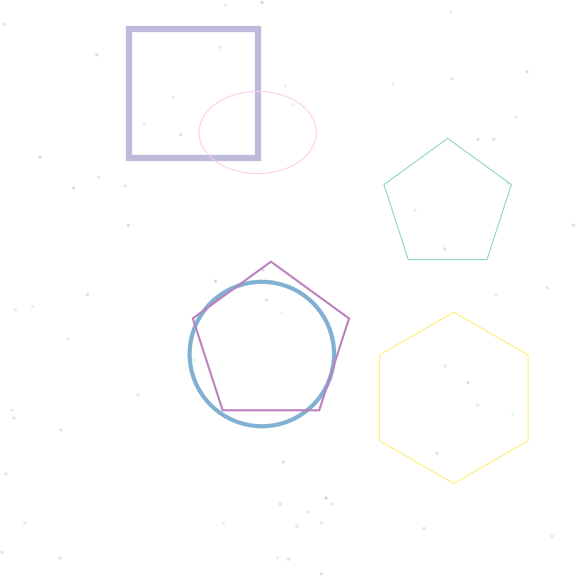[{"shape": "pentagon", "thickness": 0.5, "radius": 0.58, "center": [0.775, 0.644]}, {"shape": "square", "thickness": 3, "radius": 0.56, "center": [0.334, 0.837]}, {"shape": "circle", "thickness": 2, "radius": 0.63, "center": [0.453, 0.386]}, {"shape": "oval", "thickness": 0.5, "radius": 0.51, "center": [0.446, 0.77]}, {"shape": "pentagon", "thickness": 1, "radius": 0.71, "center": [0.469, 0.404]}, {"shape": "hexagon", "thickness": 0.5, "radius": 0.74, "center": [0.786, 0.31]}]